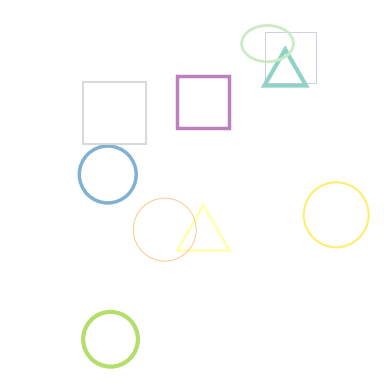[{"shape": "triangle", "thickness": 3, "radius": 0.31, "center": [0.741, 0.809]}, {"shape": "triangle", "thickness": 2, "radius": 0.39, "center": [0.528, 0.389]}, {"shape": "square", "thickness": 0.5, "radius": 0.33, "center": [0.754, 0.85]}, {"shape": "circle", "thickness": 2.5, "radius": 0.37, "center": [0.28, 0.547]}, {"shape": "circle", "thickness": 0.5, "radius": 0.41, "center": [0.428, 0.404]}, {"shape": "circle", "thickness": 3, "radius": 0.36, "center": [0.287, 0.119]}, {"shape": "square", "thickness": 1.5, "radius": 0.4, "center": [0.297, 0.706]}, {"shape": "square", "thickness": 2.5, "radius": 0.34, "center": [0.528, 0.735]}, {"shape": "oval", "thickness": 2, "radius": 0.34, "center": [0.695, 0.887]}, {"shape": "circle", "thickness": 1.5, "radius": 0.42, "center": [0.873, 0.442]}]